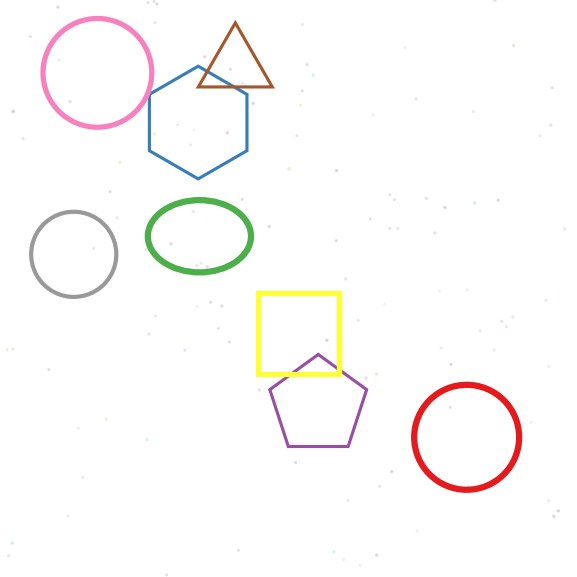[{"shape": "circle", "thickness": 3, "radius": 0.45, "center": [0.808, 0.242]}, {"shape": "hexagon", "thickness": 1.5, "radius": 0.49, "center": [0.343, 0.787]}, {"shape": "oval", "thickness": 3, "radius": 0.45, "center": [0.345, 0.59]}, {"shape": "pentagon", "thickness": 1.5, "radius": 0.44, "center": [0.551, 0.297]}, {"shape": "square", "thickness": 2.5, "radius": 0.35, "center": [0.516, 0.422]}, {"shape": "triangle", "thickness": 1.5, "radius": 0.37, "center": [0.407, 0.886]}, {"shape": "circle", "thickness": 2.5, "radius": 0.47, "center": [0.169, 0.873]}, {"shape": "circle", "thickness": 2, "radius": 0.37, "center": [0.128, 0.559]}]